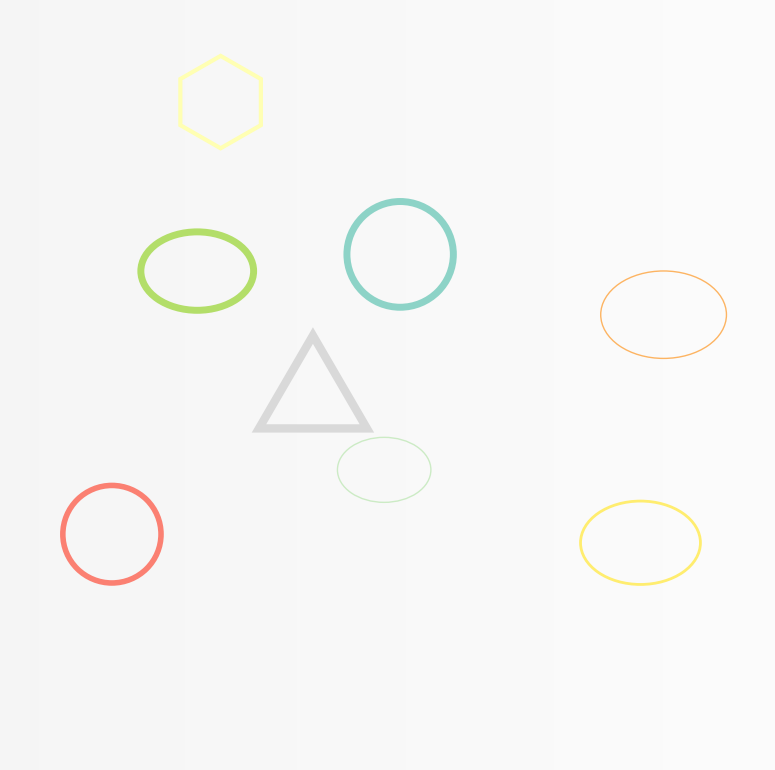[{"shape": "circle", "thickness": 2.5, "radius": 0.34, "center": [0.516, 0.67]}, {"shape": "hexagon", "thickness": 1.5, "radius": 0.3, "center": [0.285, 0.867]}, {"shape": "circle", "thickness": 2, "radius": 0.32, "center": [0.144, 0.306]}, {"shape": "oval", "thickness": 0.5, "radius": 0.41, "center": [0.856, 0.591]}, {"shape": "oval", "thickness": 2.5, "radius": 0.36, "center": [0.254, 0.648]}, {"shape": "triangle", "thickness": 3, "radius": 0.4, "center": [0.404, 0.484]}, {"shape": "oval", "thickness": 0.5, "radius": 0.3, "center": [0.496, 0.39]}, {"shape": "oval", "thickness": 1, "radius": 0.39, "center": [0.826, 0.295]}]